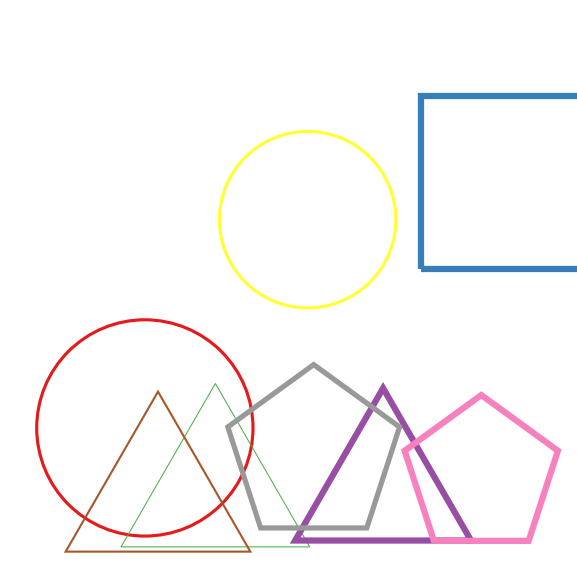[{"shape": "circle", "thickness": 1.5, "radius": 0.94, "center": [0.251, 0.258]}, {"shape": "square", "thickness": 3, "radius": 0.75, "center": [0.878, 0.684]}, {"shape": "triangle", "thickness": 0.5, "radius": 0.94, "center": [0.373, 0.146]}, {"shape": "triangle", "thickness": 3, "radius": 0.88, "center": [0.663, 0.151]}, {"shape": "circle", "thickness": 1.5, "radius": 0.76, "center": [0.533, 0.619]}, {"shape": "triangle", "thickness": 1, "radius": 0.92, "center": [0.274, 0.136]}, {"shape": "pentagon", "thickness": 3, "radius": 0.7, "center": [0.833, 0.175]}, {"shape": "pentagon", "thickness": 2.5, "radius": 0.78, "center": [0.543, 0.211]}]